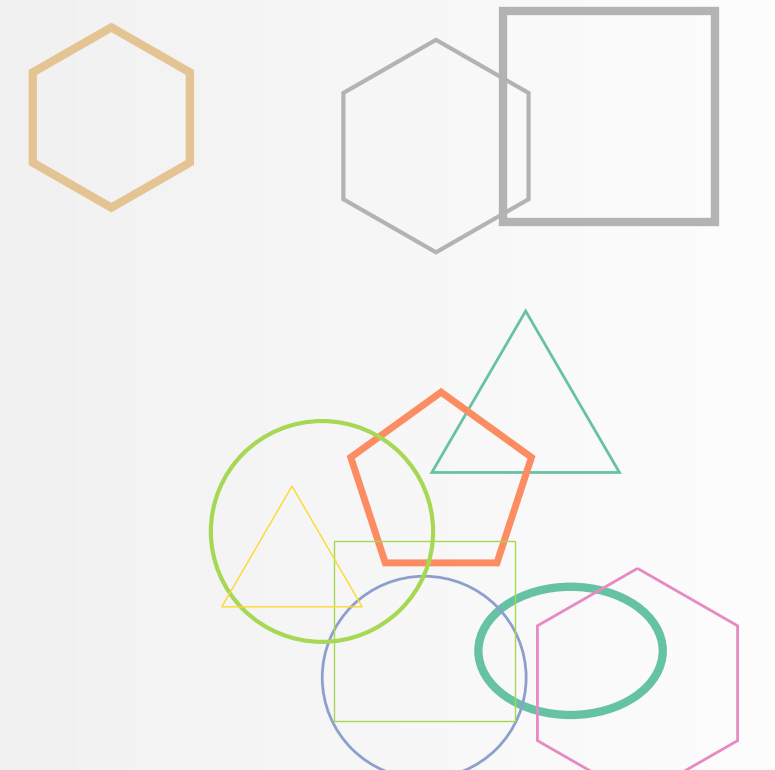[{"shape": "triangle", "thickness": 1, "radius": 0.7, "center": [0.678, 0.456]}, {"shape": "oval", "thickness": 3, "radius": 0.59, "center": [0.736, 0.155]}, {"shape": "pentagon", "thickness": 2.5, "radius": 0.61, "center": [0.569, 0.368]}, {"shape": "circle", "thickness": 1, "radius": 0.66, "center": [0.547, 0.12]}, {"shape": "hexagon", "thickness": 1, "radius": 0.75, "center": [0.823, 0.113]}, {"shape": "square", "thickness": 0.5, "radius": 0.58, "center": [0.548, 0.181]}, {"shape": "circle", "thickness": 1.5, "radius": 0.72, "center": [0.415, 0.31]}, {"shape": "triangle", "thickness": 0.5, "radius": 0.52, "center": [0.377, 0.264]}, {"shape": "hexagon", "thickness": 3, "radius": 0.59, "center": [0.144, 0.847]}, {"shape": "hexagon", "thickness": 1.5, "radius": 0.69, "center": [0.563, 0.81]}, {"shape": "square", "thickness": 3, "radius": 0.68, "center": [0.786, 0.849]}]